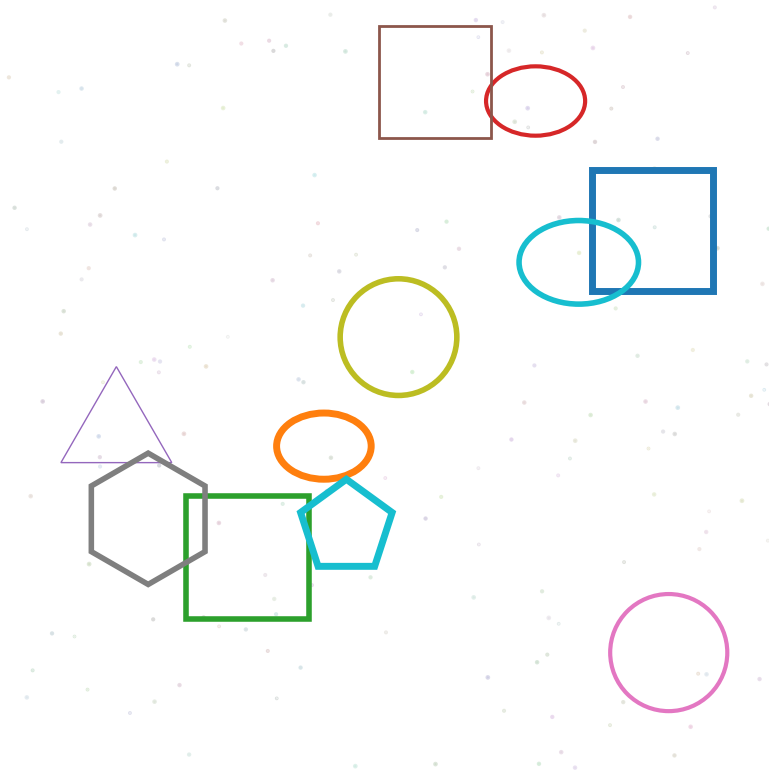[{"shape": "square", "thickness": 2.5, "radius": 0.39, "center": [0.848, 0.701]}, {"shape": "oval", "thickness": 2.5, "radius": 0.31, "center": [0.421, 0.421]}, {"shape": "square", "thickness": 2, "radius": 0.4, "center": [0.322, 0.276]}, {"shape": "oval", "thickness": 1.5, "radius": 0.32, "center": [0.696, 0.869]}, {"shape": "triangle", "thickness": 0.5, "radius": 0.42, "center": [0.151, 0.441]}, {"shape": "square", "thickness": 1, "radius": 0.36, "center": [0.565, 0.894]}, {"shape": "circle", "thickness": 1.5, "radius": 0.38, "center": [0.868, 0.152]}, {"shape": "hexagon", "thickness": 2, "radius": 0.43, "center": [0.192, 0.326]}, {"shape": "circle", "thickness": 2, "radius": 0.38, "center": [0.518, 0.562]}, {"shape": "oval", "thickness": 2, "radius": 0.39, "center": [0.752, 0.659]}, {"shape": "pentagon", "thickness": 2.5, "radius": 0.31, "center": [0.45, 0.315]}]